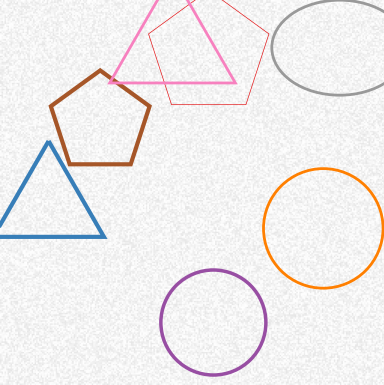[{"shape": "pentagon", "thickness": 0.5, "radius": 0.82, "center": [0.542, 0.861]}, {"shape": "triangle", "thickness": 3, "radius": 0.83, "center": [0.126, 0.468]}, {"shape": "circle", "thickness": 2.5, "radius": 0.68, "center": [0.554, 0.162]}, {"shape": "circle", "thickness": 2, "radius": 0.78, "center": [0.84, 0.407]}, {"shape": "pentagon", "thickness": 3, "radius": 0.67, "center": [0.26, 0.682]}, {"shape": "triangle", "thickness": 2, "radius": 0.94, "center": [0.448, 0.879]}, {"shape": "oval", "thickness": 2, "radius": 0.88, "center": [0.882, 0.876]}]